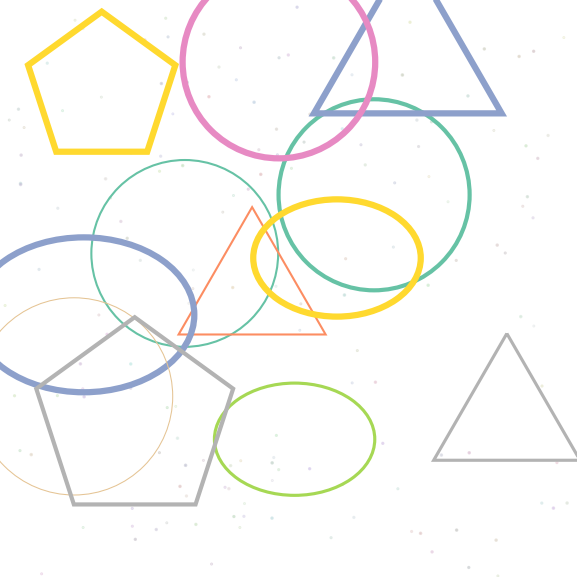[{"shape": "circle", "thickness": 1, "radius": 0.81, "center": [0.32, 0.56]}, {"shape": "circle", "thickness": 2, "radius": 0.83, "center": [0.648, 0.662]}, {"shape": "triangle", "thickness": 1, "radius": 0.74, "center": [0.437, 0.493]}, {"shape": "triangle", "thickness": 3, "radius": 0.94, "center": [0.706, 0.897]}, {"shape": "oval", "thickness": 3, "radius": 0.96, "center": [0.145, 0.454]}, {"shape": "circle", "thickness": 3, "radius": 0.83, "center": [0.483, 0.892]}, {"shape": "oval", "thickness": 1.5, "radius": 0.69, "center": [0.51, 0.239]}, {"shape": "oval", "thickness": 3, "radius": 0.73, "center": [0.584, 0.552]}, {"shape": "pentagon", "thickness": 3, "radius": 0.67, "center": [0.176, 0.845]}, {"shape": "circle", "thickness": 0.5, "radius": 0.85, "center": [0.128, 0.313]}, {"shape": "pentagon", "thickness": 2, "radius": 0.9, "center": [0.233, 0.271]}, {"shape": "triangle", "thickness": 1.5, "radius": 0.73, "center": [0.878, 0.275]}]